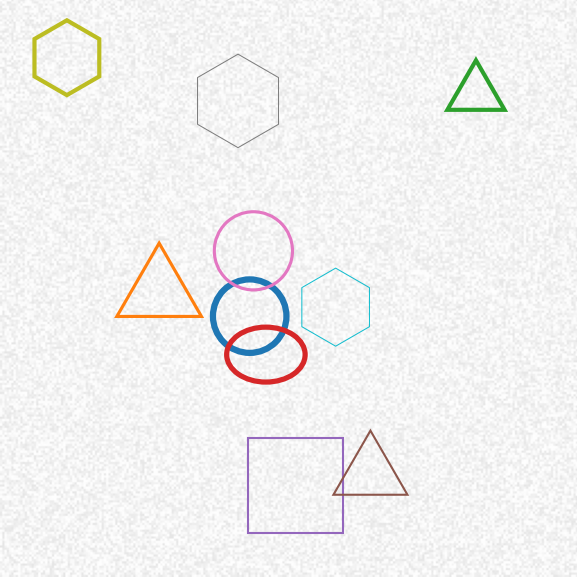[{"shape": "circle", "thickness": 3, "radius": 0.32, "center": [0.432, 0.452]}, {"shape": "triangle", "thickness": 1.5, "radius": 0.42, "center": [0.276, 0.493]}, {"shape": "triangle", "thickness": 2, "radius": 0.29, "center": [0.824, 0.838]}, {"shape": "oval", "thickness": 2.5, "radius": 0.34, "center": [0.46, 0.385]}, {"shape": "square", "thickness": 1, "radius": 0.41, "center": [0.512, 0.159]}, {"shape": "triangle", "thickness": 1, "radius": 0.37, "center": [0.641, 0.179]}, {"shape": "circle", "thickness": 1.5, "radius": 0.34, "center": [0.439, 0.565]}, {"shape": "hexagon", "thickness": 0.5, "radius": 0.4, "center": [0.412, 0.824]}, {"shape": "hexagon", "thickness": 2, "radius": 0.32, "center": [0.116, 0.899]}, {"shape": "hexagon", "thickness": 0.5, "radius": 0.34, "center": [0.581, 0.467]}]